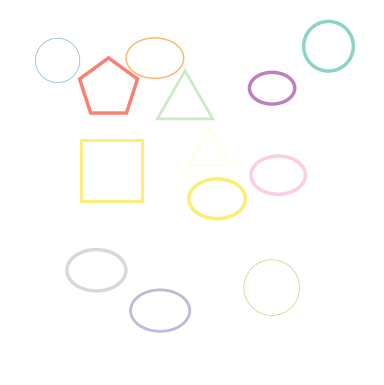[{"shape": "circle", "thickness": 2.5, "radius": 0.32, "center": [0.853, 0.88]}, {"shape": "triangle", "thickness": 0.5, "radius": 0.32, "center": [0.544, 0.603]}, {"shape": "oval", "thickness": 2, "radius": 0.38, "center": [0.416, 0.193]}, {"shape": "pentagon", "thickness": 2.5, "radius": 0.4, "center": [0.282, 0.77]}, {"shape": "circle", "thickness": 0.5, "radius": 0.29, "center": [0.15, 0.843]}, {"shape": "oval", "thickness": 1, "radius": 0.37, "center": [0.402, 0.849]}, {"shape": "circle", "thickness": 0.5, "radius": 0.36, "center": [0.706, 0.253]}, {"shape": "oval", "thickness": 2.5, "radius": 0.35, "center": [0.723, 0.545]}, {"shape": "oval", "thickness": 2.5, "radius": 0.38, "center": [0.25, 0.298]}, {"shape": "oval", "thickness": 2.5, "radius": 0.29, "center": [0.707, 0.771]}, {"shape": "triangle", "thickness": 2, "radius": 0.42, "center": [0.481, 0.733]}, {"shape": "square", "thickness": 2, "radius": 0.4, "center": [0.289, 0.558]}, {"shape": "oval", "thickness": 2.5, "radius": 0.37, "center": [0.564, 0.484]}]